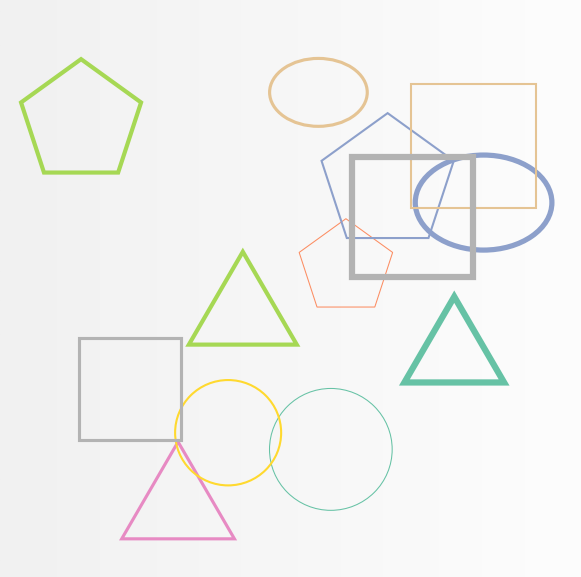[{"shape": "triangle", "thickness": 3, "radius": 0.5, "center": [0.782, 0.386]}, {"shape": "circle", "thickness": 0.5, "radius": 0.53, "center": [0.569, 0.221]}, {"shape": "pentagon", "thickness": 0.5, "radius": 0.42, "center": [0.595, 0.536]}, {"shape": "oval", "thickness": 2.5, "radius": 0.59, "center": [0.832, 0.648]}, {"shape": "pentagon", "thickness": 1, "radius": 0.6, "center": [0.667, 0.684]}, {"shape": "triangle", "thickness": 1.5, "radius": 0.56, "center": [0.306, 0.122]}, {"shape": "triangle", "thickness": 2, "radius": 0.54, "center": [0.418, 0.456]}, {"shape": "pentagon", "thickness": 2, "radius": 0.54, "center": [0.139, 0.788]}, {"shape": "circle", "thickness": 1, "radius": 0.46, "center": [0.392, 0.25]}, {"shape": "oval", "thickness": 1.5, "radius": 0.42, "center": [0.548, 0.839]}, {"shape": "square", "thickness": 1, "radius": 0.54, "center": [0.814, 0.746]}, {"shape": "square", "thickness": 3, "radius": 0.52, "center": [0.71, 0.623]}, {"shape": "square", "thickness": 1.5, "radius": 0.44, "center": [0.224, 0.326]}]